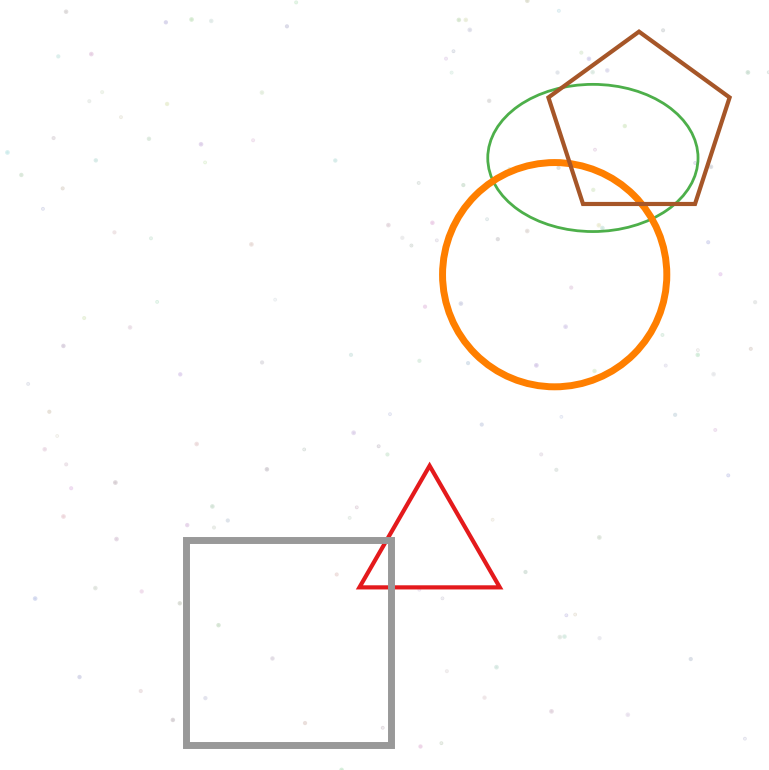[{"shape": "triangle", "thickness": 1.5, "radius": 0.53, "center": [0.558, 0.29]}, {"shape": "oval", "thickness": 1, "radius": 0.68, "center": [0.77, 0.795]}, {"shape": "circle", "thickness": 2.5, "radius": 0.73, "center": [0.72, 0.643]}, {"shape": "pentagon", "thickness": 1.5, "radius": 0.62, "center": [0.83, 0.835]}, {"shape": "square", "thickness": 2.5, "radius": 0.66, "center": [0.375, 0.166]}]